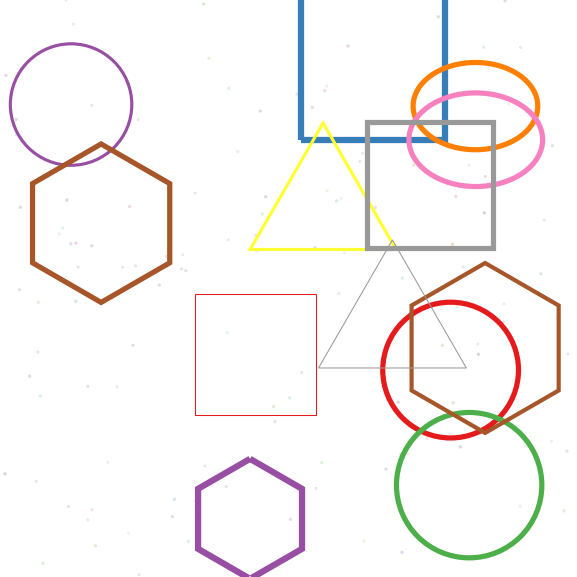[{"shape": "square", "thickness": 0.5, "radius": 0.52, "center": [0.443, 0.385]}, {"shape": "circle", "thickness": 2.5, "radius": 0.59, "center": [0.78, 0.358]}, {"shape": "square", "thickness": 3, "radius": 0.63, "center": [0.646, 0.882]}, {"shape": "circle", "thickness": 2.5, "radius": 0.63, "center": [0.812, 0.159]}, {"shape": "hexagon", "thickness": 3, "radius": 0.52, "center": [0.433, 0.101]}, {"shape": "circle", "thickness": 1.5, "radius": 0.53, "center": [0.123, 0.818]}, {"shape": "oval", "thickness": 2.5, "radius": 0.54, "center": [0.823, 0.815]}, {"shape": "triangle", "thickness": 1.5, "radius": 0.73, "center": [0.559, 0.64]}, {"shape": "hexagon", "thickness": 2, "radius": 0.74, "center": [0.84, 0.397]}, {"shape": "hexagon", "thickness": 2.5, "radius": 0.69, "center": [0.175, 0.613]}, {"shape": "oval", "thickness": 2.5, "radius": 0.58, "center": [0.824, 0.757]}, {"shape": "square", "thickness": 2.5, "radius": 0.54, "center": [0.744, 0.679]}, {"shape": "triangle", "thickness": 0.5, "radius": 0.74, "center": [0.68, 0.436]}]